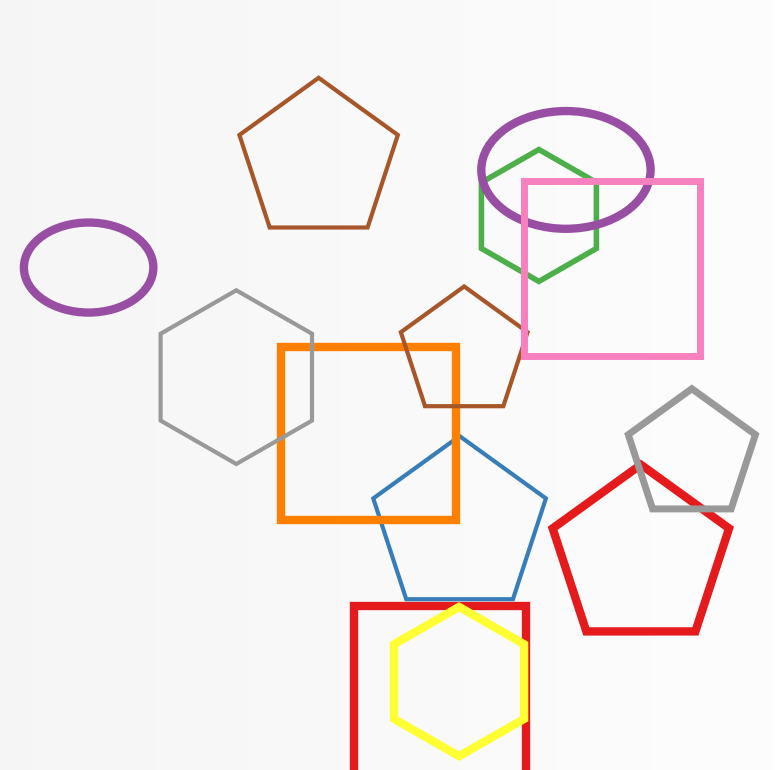[{"shape": "square", "thickness": 3, "radius": 0.56, "center": [0.568, 0.102]}, {"shape": "pentagon", "thickness": 3, "radius": 0.6, "center": [0.827, 0.277]}, {"shape": "pentagon", "thickness": 1.5, "radius": 0.59, "center": [0.593, 0.317]}, {"shape": "hexagon", "thickness": 2, "radius": 0.43, "center": [0.695, 0.72]}, {"shape": "oval", "thickness": 3, "radius": 0.42, "center": [0.114, 0.653]}, {"shape": "oval", "thickness": 3, "radius": 0.55, "center": [0.73, 0.779]}, {"shape": "square", "thickness": 3, "radius": 0.56, "center": [0.475, 0.437]}, {"shape": "hexagon", "thickness": 3, "radius": 0.48, "center": [0.592, 0.115]}, {"shape": "pentagon", "thickness": 1.5, "radius": 0.54, "center": [0.411, 0.791]}, {"shape": "pentagon", "thickness": 1.5, "radius": 0.43, "center": [0.599, 0.542]}, {"shape": "square", "thickness": 2.5, "radius": 0.57, "center": [0.79, 0.651]}, {"shape": "pentagon", "thickness": 2.5, "radius": 0.43, "center": [0.893, 0.409]}, {"shape": "hexagon", "thickness": 1.5, "radius": 0.56, "center": [0.305, 0.51]}]